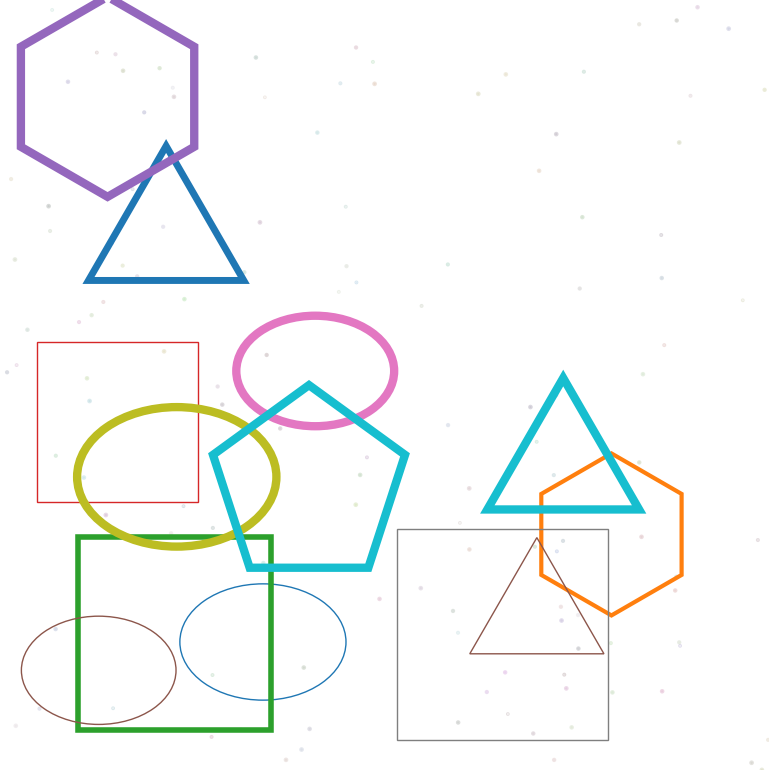[{"shape": "oval", "thickness": 0.5, "radius": 0.54, "center": [0.341, 0.166]}, {"shape": "triangle", "thickness": 2.5, "radius": 0.58, "center": [0.216, 0.694]}, {"shape": "hexagon", "thickness": 1.5, "radius": 0.53, "center": [0.794, 0.306]}, {"shape": "square", "thickness": 2, "radius": 0.63, "center": [0.226, 0.177]}, {"shape": "square", "thickness": 0.5, "radius": 0.52, "center": [0.152, 0.452]}, {"shape": "hexagon", "thickness": 3, "radius": 0.65, "center": [0.14, 0.874]}, {"shape": "triangle", "thickness": 0.5, "radius": 0.5, "center": [0.697, 0.201]}, {"shape": "oval", "thickness": 0.5, "radius": 0.5, "center": [0.128, 0.129]}, {"shape": "oval", "thickness": 3, "radius": 0.51, "center": [0.409, 0.518]}, {"shape": "square", "thickness": 0.5, "radius": 0.68, "center": [0.653, 0.176]}, {"shape": "oval", "thickness": 3, "radius": 0.65, "center": [0.23, 0.381]}, {"shape": "pentagon", "thickness": 3, "radius": 0.66, "center": [0.401, 0.369]}, {"shape": "triangle", "thickness": 3, "radius": 0.57, "center": [0.731, 0.395]}]